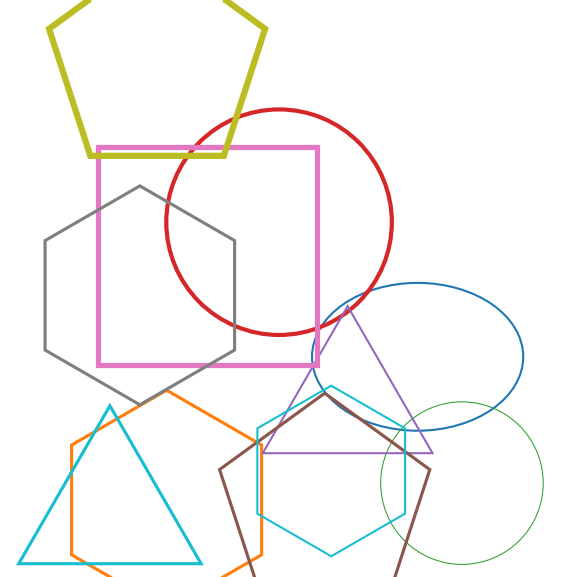[{"shape": "oval", "thickness": 1, "radius": 0.91, "center": [0.723, 0.381]}, {"shape": "hexagon", "thickness": 1.5, "radius": 0.95, "center": [0.288, 0.133]}, {"shape": "circle", "thickness": 0.5, "radius": 0.7, "center": [0.8, 0.163]}, {"shape": "circle", "thickness": 2, "radius": 0.98, "center": [0.483, 0.614]}, {"shape": "triangle", "thickness": 1, "radius": 0.85, "center": [0.602, 0.299]}, {"shape": "pentagon", "thickness": 1.5, "radius": 0.96, "center": [0.562, 0.127]}, {"shape": "square", "thickness": 2.5, "radius": 0.95, "center": [0.359, 0.556]}, {"shape": "hexagon", "thickness": 1.5, "radius": 0.95, "center": [0.242, 0.488]}, {"shape": "pentagon", "thickness": 3, "radius": 0.98, "center": [0.272, 0.888]}, {"shape": "triangle", "thickness": 1.5, "radius": 0.91, "center": [0.19, 0.114]}, {"shape": "hexagon", "thickness": 1, "radius": 0.74, "center": [0.574, 0.184]}]